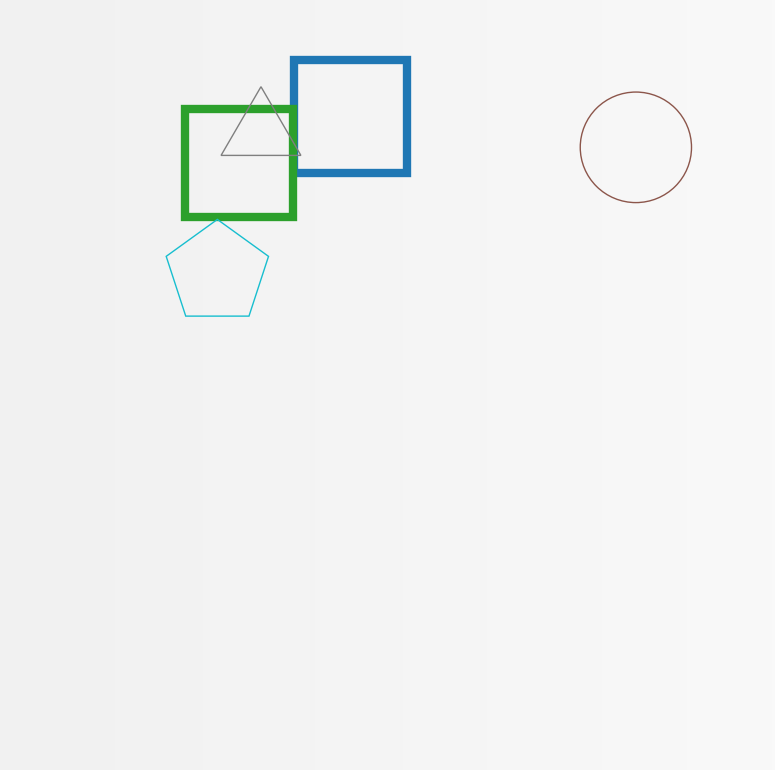[{"shape": "square", "thickness": 3, "radius": 0.37, "center": [0.452, 0.849]}, {"shape": "square", "thickness": 3, "radius": 0.35, "center": [0.309, 0.788]}, {"shape": "circle", "thickness": 0.5, "radius": 0.36, "center": [0.82, 0.809]}, {"shape": "triangle", "thickness": 0.5, "radius": 0.3, "center": [0.337, 0.828]}, {"shape": "pentagon", "thickness": 0.5, "radius": 0.35, "center": [0.28, 0.646]}]